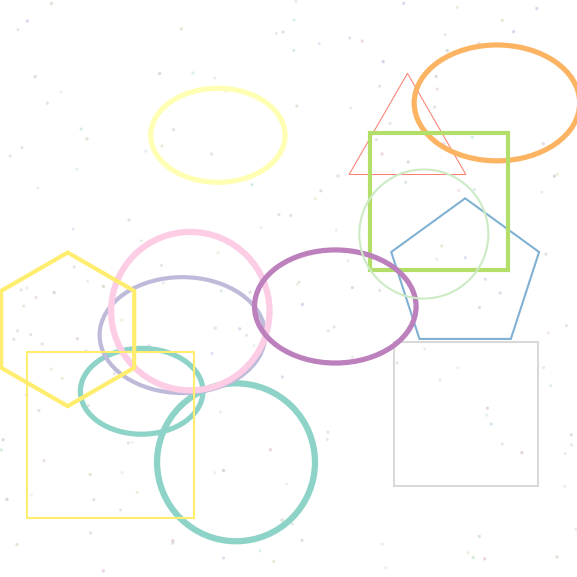[{"shape": "oval", "thickness": 2.5, "radius": 0.53, "center": [0.245, 0.322]}, {"shape": "circle", "thickness": 3, "radius": 0.68, "center": [0.409, 0.199]}, {"shape": "oval", "thickness": 2.5, "radius": 0.58, "center": [0.377, 0.765]}, {"shape": "oval", "thickness": 2, "radius": 0.72, "center": [0.316, 0.419]}, {"shape": "triangle", "thickness": 0.5, "radius": 0.58, "center": [0.706, 0.755]}, {"shape": "pentagon", "thickness": 1, "radius": 0.67, "center": [0.805, 0.521]}, {"shape": "oval", "thickness": 2.5, "radius": 0.72, "center": [0.86, 0.821]}, {"shape": "square", "thickness": 2, "radius": 0.59, "center": [0.76, 0.651]}, {"shape": "circle", "thickness": 3, "radius": 0.69, "center": [0.329, 0.46]}, {"shape": "square", "thickness": 1, "radius": 0.62, "center": [0.807, 0.282]}, {"shape": "oval", "thickness": 2.5, "radius": 0.7, "center": [0.581, 0.468]}, {"shape": "circle", "thickness": 1, "radius": 0.56, "center": [0.734, 0.594]}, {"shape": "square", "thickness": 1, "radius": 0.72, "center": [0.192, 0.246]}, {"shape": "hexagon", "thickness": 2, "radius": 0.67, "center": [0.117, 0.429]}]